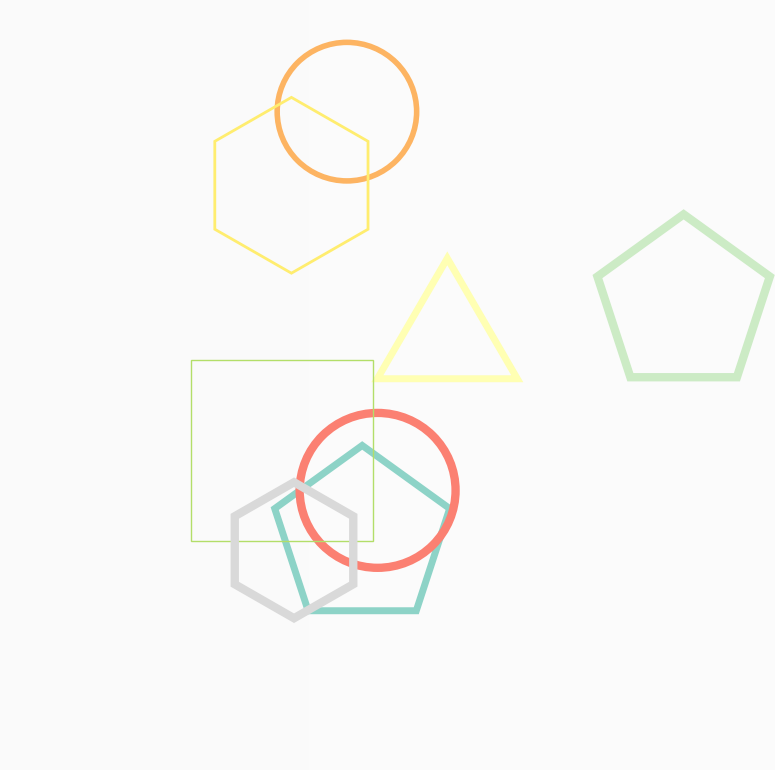[{"shape": "pentagon", "thickness": 2.5, "radius": 0.59, "center": [0.467, 0.303]}, {"shape": "triangle", "thickness": 2.5, "radius": 0.52, "center": [0.577, 0.56]}, {"shape": "circle", "thickness": 3, "radius": 0.5, "center": [0.487, 0.363]}, {"shape": "circle", "thickness": 2, "radius": 0.45, "center": [0.448, 0.855]}, {"shape": "square", "thickness": 0.5, "radius": 0.59, "center": [0.364, 0.415]}, {"shape": "hexagon", "thickness": 3, "radius": 0.44, "center": [0.379, 0.285]}, {"shape": "pentagon", "thickness": 3, "radius": 0.58, "center": [0.882, 0.605]}, {"shape": "hexagon", "thickness": 1, "radius": 0.57, "center": [0.376, 0.759]}]